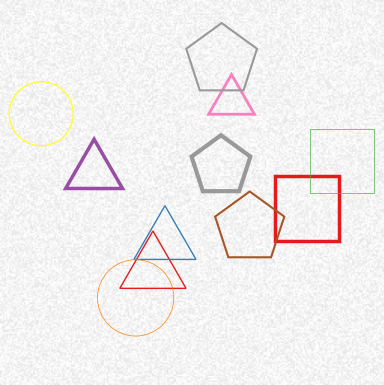[{"shape": "square", "thickness": 2.5, "radius": 0.42, "center": [0.797, 0.459]}, {"shape": "triangle", "thickness": 1, "radius": 0.5, "center": [0.397, 0.301]}, {"shape": "triangle", "thickness": 1, "radius": 0.47, "center": [0.428, 0.373]}, {"shape": "square", "thickness": 0.5, "radius": 0.41, "center": [0.889, 0.582]}, {"shape": "triangle", "thickness": 2.5, "radius": 0.43, "center": [0.244, 0.553]}, {"shape": "circle", "thickness": 0.5, "radius": 0.5, "center": [0.352, 0.226]}, {"shape": "circle", "thickness": 1, "radius": 0.42, "center": [0.107, 0.705]}, {"shape": "pentagon", "thickness": 1.5, "radius": 0.47, "center": [0.649, 0.408]}, {"shape": "triangle", "thickness": 2, "radius": 0.34, "center": [0.601, 0.738]}, {"shape": "pentagon", "thickness": 1.5, "radius": 0.48, "center": [0.576, 0.843]}, {"shape": "pentagon", "thickness": 3, "radius": 0.4, "center": [0.574, 0.568]}]